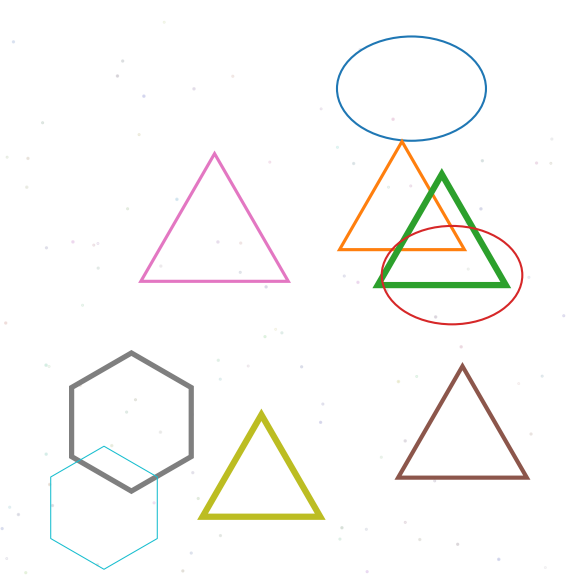[{"shape": "oval", "thickness": 1, "radius": 0.64, "center": [0.713, 0.846]}, {"shape": "triangle", "thickness": 1.5, "radius": 0.62, "center": [0.696, 0.629]}, {"shape": "triangle", "thickness": 3, "radius": 0.64, "center": [0.765, 0.569]}, {"shape": "oval", "thickness": 1, "radius": 0.61, "center": [0.783, 0.523]}, {"shape": "triangle", "thickness": 2, "radius": 0.64, "center": [0.801, 0.236]}, {"shape": "triangle", "thickness": 1.5, "radius": 0.74, "center": [0.372, 0.586]}, {"shape": "hexagon", "thickness": 2.5, "radius": 0.6, "center": [0.228, 0.268]}, {"shape": "triangle", "thickness": 3, "radius": 0.59, "center": [0.453, 0.163]}, {"shape": "hexagon", "thickness": 0.5, "radius": 0.53, "center": [0.18, 0.12]}]